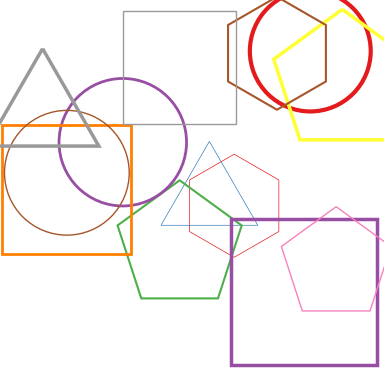[{"shape": "hexagon", "thickness": 0.5, "radius": 0.67, "center": [0.608, 0.466]}, {"shape": "circle", "thickness": 3, "radius": 0.78, "center": [0.806, 0.867]}, {"shape": "triangle", "thickness": 0.5, "radius": 0.73, "center": [0.544, 0.487]}, {"shape": "pentagon", "thickness": 1.5, "radius": 0.85, "center": [0.467, 0.362]}, {"shape": "circle", "thickness": 2, "radius": 0.83, "center": [0.319, 0.631]}, {"shape": "square", "thickness": 2.5, "radius": 0.95, "center": [0.79, 0.241]}, {"shape": "square", "thickness": 2, "radius": 0.84, "center": [0.172, 0.509]}, {"shape": "pentagon", "thickness": 2.5, "radius": 0.94, "center": [0.889, 0.788]}, {"shape": "hexagon", "thickness": 1.5, "radius": 0.73, "center": [0.719, 0.862]}, {"shape": "circle", "thickness": 1, "radius": 0.81, "center": [0.174, 0.551]}, {"shape": "pentagon", "thickness": 1, "radius": 0.75, "center": [0.873, 0.313]}, {"shape": "triangle", "thickness": 2.5, "radius": 0.84, "center": [0.111, 0.705]}, {"shape": "square", "thickness": 1, "radius": 0.74, "center": [0.467, 0.825]}]